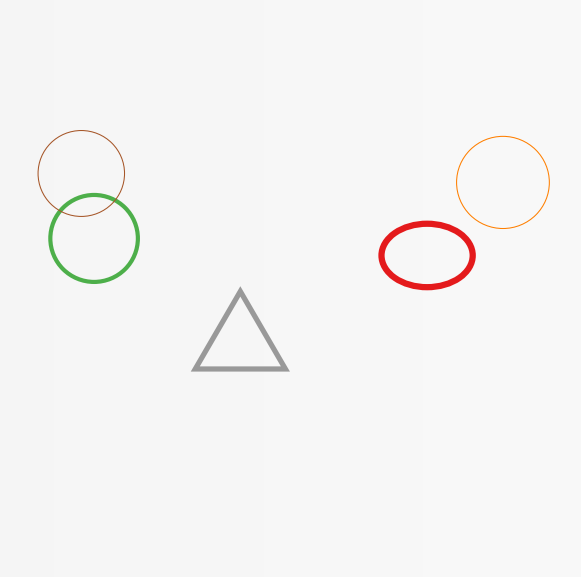[{"shape": "oval", "thickness": 3, "radius": 0.39, "center": [0.735, 0.557]}, {"shape": "circle", "thickness": 2, "radius": 0.38, "center": [0.162, 0.586]}, {"shape": "circle", "thickness": 0.5, "radius": 0.4, "center": [0.865, 0.683]}, {"shape": "circle", "thickness": 0.5, "radius": 0.37, "center": [0.14, 0.699]}, {"shape": "triangle", "thickness": 2.5, "radius": 0.45, "center": [0.413, 0.405]}]